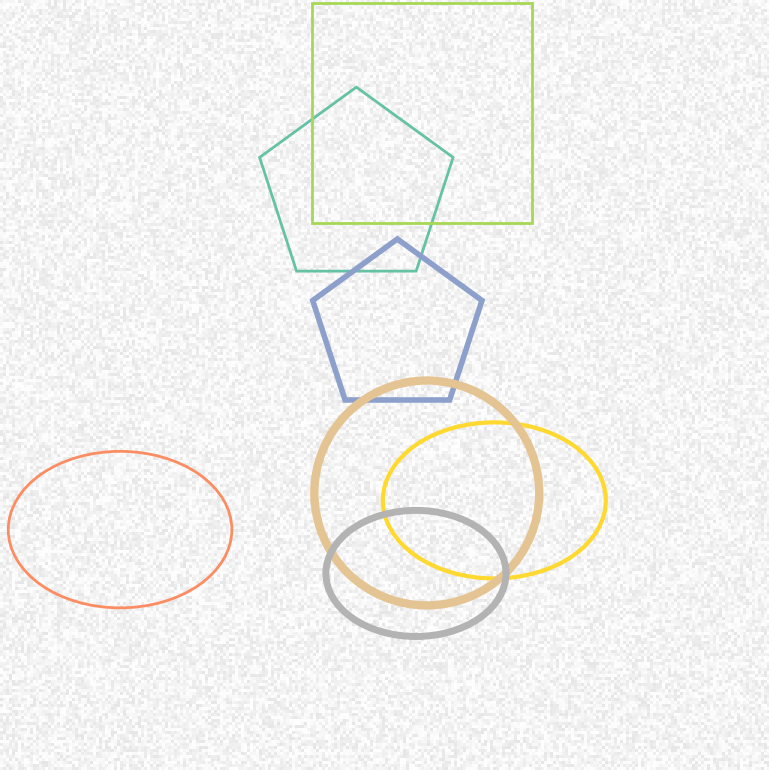[{"shape": "pentagon", "thickness": 1, "radius": 0.66, "center": [0.463, 0.755]}, {"shape": "oval", "thickness": 1, "radius": 0.73, "center": [0.156, 0.312]}, {"shape": "pentagon", "thickness": 2, "radius": 0.58, "center": [0.516, 0.574]}, {"shape": "square", "thickness": 1, "radius": 0.72, "center": [0.548, 0.853]}, {"shape": "oval", "thickness": 1.5, "radius": 0.72, "center": [0.642, 0.35]}, {"shape": "circle", "thickness": 3, "radius": 0.73, "center": [0.554, 0.36]}, {"shape": "oval", "thickness": 2.5, "radius": 0.58, "center": [0.54, 0.255]}]